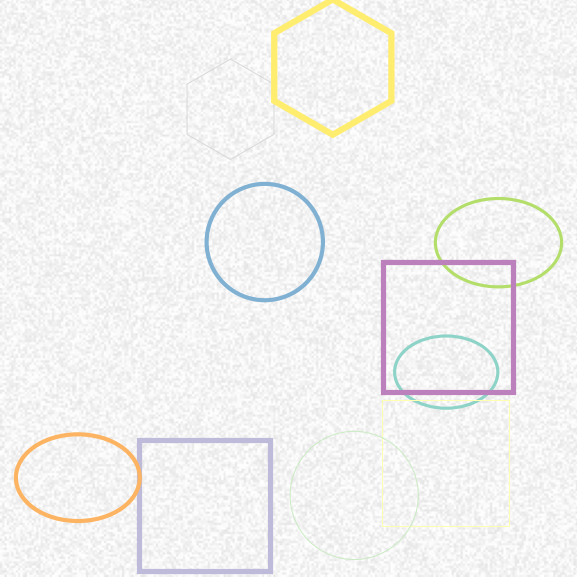[{"shape": "oval", "thickness": 1.5, "radius": 0.45, "center": [0.773, 0.355]}, {"shape": "square", "thickness": 0.5, "radius": 0.55, "center": [0.771, 0.198]}, {"shape": "square", "thickness": 2.5, "radius": 0.56, "center": [0.354, 0.124]}, {"shape": "circle", "thickness": 2, "radius": 0.5, "center": [0.458, 0.58]}, {"shape": "oval", "thickness": 2, "radius": 0.54, "center": [0.135, 0.172]}, {"shape": "oval", "thickness": 1.5, "radius": 0.55, "center": [0.863, 0.579]}, {"shape": "hexagon", "thickness": 0.5, "radius": 0.43, "center": [0.399, 0.81]}, {"shape": "square", "thickness": 2.5, "radius": 0.57, "center": [0.776, 0.433]}, {"shape": "circle", "thickness": 0.5, "radius": 0.56, "center": [0.613, 0.141]}, {"shape": "hexagon", "thickness": 3, "radius": 0.59, "center": [0.576, 0.883]}]